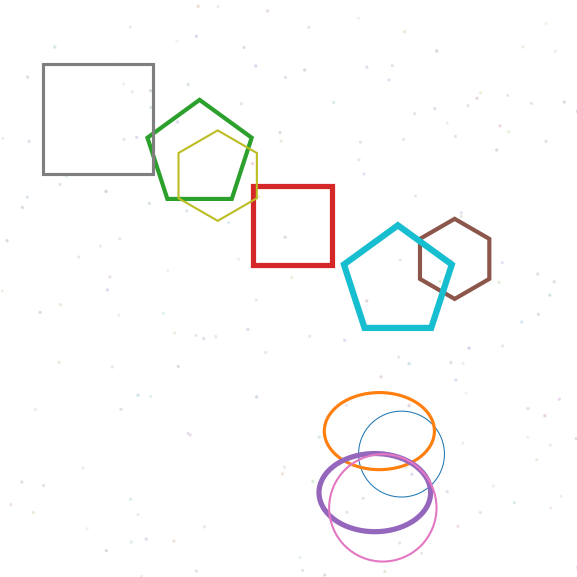[{"shape": "circle", "thickness": 0.5, "radius": 0.37, "center": [0.695, 0.213]}, {"shape": "oval", "thickness": 1.5, "radius": 0.48, "center": [0.657, 0.253]}, {"shape": "pentagon", "thickness": 2, "radius": 0.47, "center": [0.346, 0.731]}, {"shape": "square", "thickness": 2.5, "radius": 0.34, "center": [0.507, 0.609]}, {"shape": "oval", "thickness": 2.5, "radius": 0.48, "center": [0.649, 0.146]}, {"shape": "hexagon", "thickness": 2, "radius": 0.35, "center": [0.787, 0.551]}, {"shape": "circle", "thickness": 1, "radius": 0.46, "center": [0.663, 0.12]}, {"shape": "square", "thickness": 1.5, "radius": 0.48, "center": [0.17, 0.792]}, {"shape": "hexagon", "thickness": 1, "radius": 0.39, "center": [0.377, 0.695]}, {"shape": "pentagon", "thickness": 3, "radius": 0.49, "center": [0.689, 0.511]}]